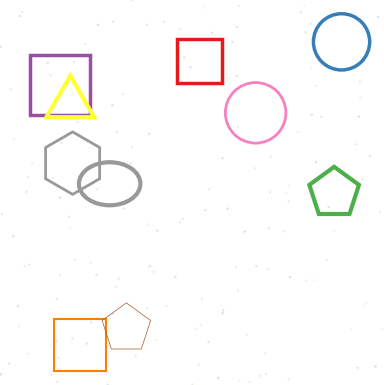[{"shape": "square", "thickness": 2.5, "radius": 0.29, "center": [0.518, 0.842]}, {"shape": "circle", "thickness": 2.5, "radius": 0.37, "center": [0.887, 0.891]}, {"shape": "pentagon", "thickness": 3, "radius": 0.34, "center": [0.868, 0.499]}, {"shape": "square", "thickness": 2.5, "radius": 0.39, "center": [0.156, 0.78]}, {"shape": "square", "thickness": 1.5, "radius": 0.34, "center": [0.208, 0.103]}, {"shape": "triangle", "thickness": 3, "radius": 0.36, "center": [0.183, 0.731]}, {"shape": "pentagon", "thickness": 0.5, "radius": 0.33, "center": [0.328, 0.147]}, {"shape": "circle", "thickness": 2, "radius": 0.39, "center": [0.664, 0.707]}, {"shape": "oval", "thickness": 3, "radius": 0.4, "center": [0.285, 0.523]}, {"shape": "hexagon", "thickness": 2, "radius": 0.41, "center": [0.189, 0.576]}]